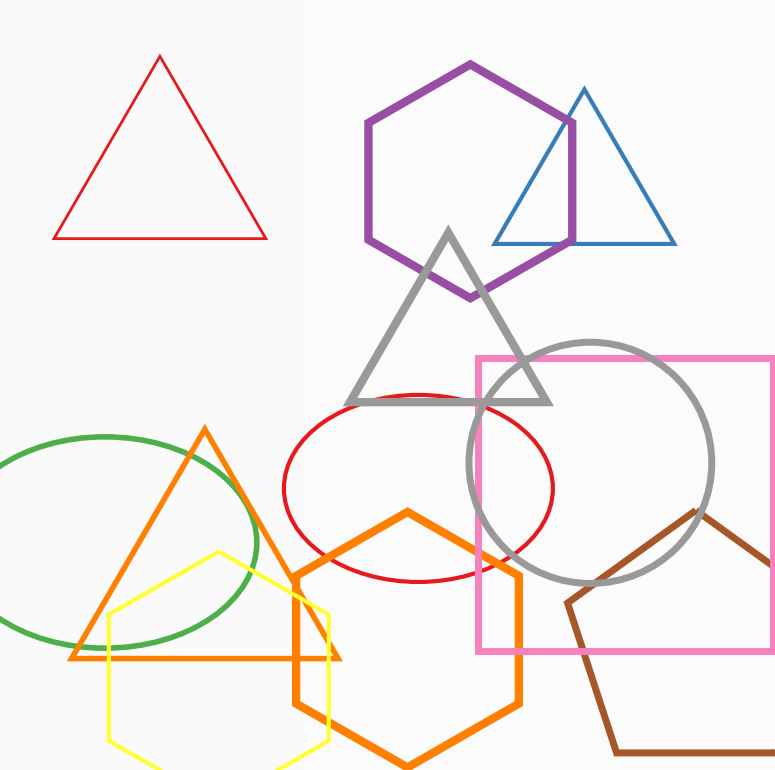[{"shape": "triangle", "thickness": 1, "radius": 0.79, "center": [0.206, 0.769]}, {"shape": "oval", "thickness": 1.5, "radius": 0.87, "center": [0.54, 0.366]}, {"shape": "triangle", "thickness": 1.5, "radius": 0.67, "center": [0.754, 0.75]}, {"shape": "oval", "thickness": 2, "radius": 0.98, "center": [0.135, 0.295]}, {"shape": "hexagon", "thickness": 3, "radius": 0.76, "center": [0.607, 0.765]}, {"shape": "hexagon", "thickness": 3, "radius": 0.83, "center": [0.526, 0.169]}, {"shape": "triangle", "thickness": 2, "radius": 0.99, "center": [0.264, 0.244]}, {"shape": "hexagon", "thickness": 1.5, "radius": 0.82, "center": [0.282, 0.12]}, {"shape": "pentagon", "thickness": 2.5, "radius": 0.87, "center": [0.898, 0.163]}, {"shape": "square", "thickness": 2.5, "radius": 0.95, "center": [0.807, 0.345]}, {"shape": "circle", "thickness": 2.5, "radius": 0.78, "center": [0.762, 0.399]}, {"shape": "triangle", "thickness": 3, "radius": 0.73, "center": [0.579, 0.551]}]